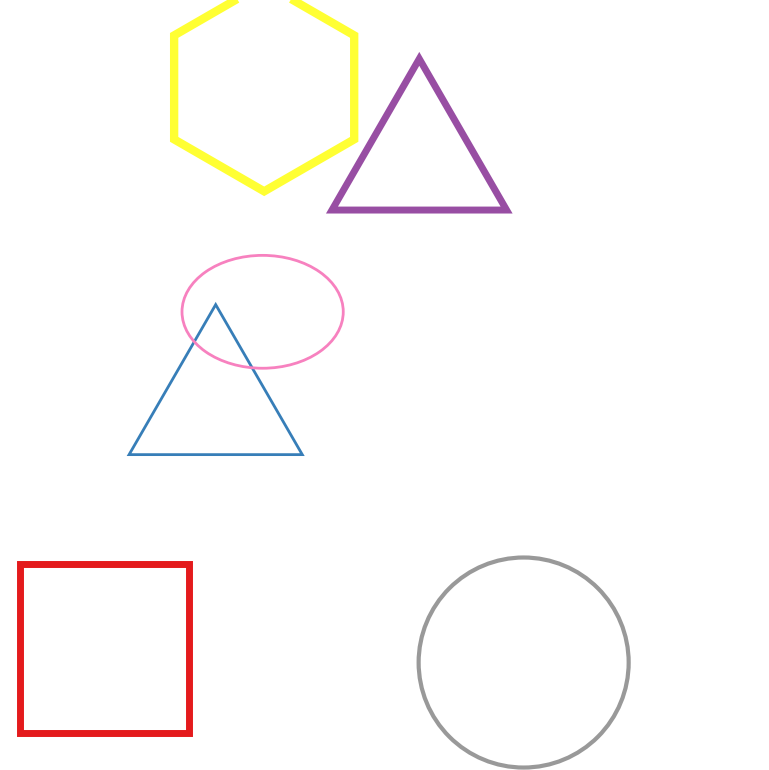[{"shape": "square", "thickness": 2.5, "radius": 0.55, "center": [0.136, 0.158]}, {"shape": "triangle", "thickness": 1, "radius": 0.65, "center": [0.28, 0.475]}, {"shape": "triangle", "thickness": 2.5, "radius": 0.65, "center": [0.545, 0.793]}, {"shape": "hexagon", "thickness": 3, "radius": 0.68, "center": [0.343, 0.887]}, {"shape": "oval", "thickness": 1, "radius": 0.52, "center": [0.341, 0.595]}, {"shape": "circle", "thickness": 1.5, "radius": 0.68, "center": [0.68, 0.14]}]